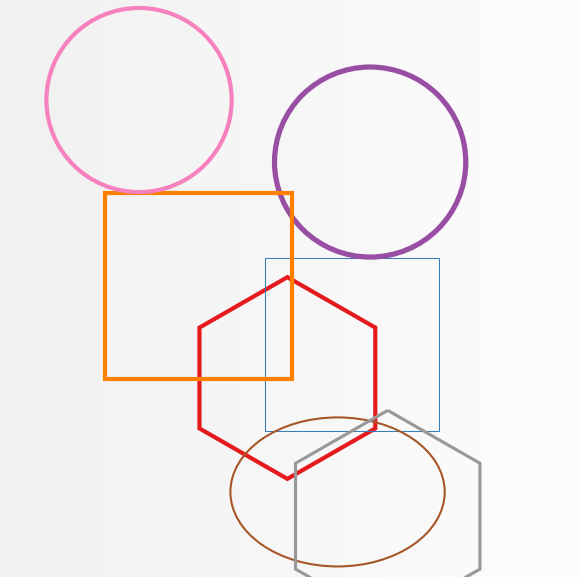[{"shape": "hexagon", "thickness": 2, "radius": 0.87, "center": [0.494, 0.345]}, {"shape": "square", "thickness": 0.5, "radius": 0.75, "center": [0.606, 0.402]}, {"shape": "circle", "thickness": 2.5, "radius": 0.82, "center": [0.637, 0.719]}, {"shape": "square", "thickness": 2, "radius": 0.81, "center": [0.341, 0.504]}, {"shape": "oval", "thickness": 1, "radius": 0.92, "center": [0.581, 0.147]}, {"shape": "circle", "thickness": 2, "radius": 0.8, "center": [0.239, 0.826]}, {"shape": "hexagon", "thickness": 1.5, "radius": 0.92, "center": [0.667, 0.105]}]